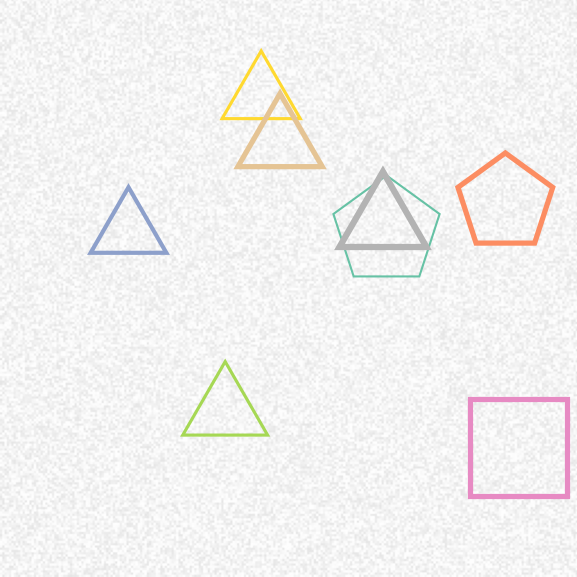[{"shape": "pentagon", "thickness": 1, "radius": 0.48, "center": [0.669, 0.599]}, {"shape": "pentagon", "thickness": 2.5, "radius": 0.43, "center": [0.875, 0.648]}, {"shape": "triangle", "thickness": 2, "radius": 0.38, "center": [0.223, 0.599]}, {"shape": "square", "thickness": 2.5, "radius": 0.42, "center": [0.898, 0.224]}, {"shape": "triangle", "thickness": 1.5, "radius": 0.42, "center": [0.39, 0.288]}, {"shape": "triangle", "thickness": 1.5, "radius": 0.39, "center": [0.452, 0.833]}, {"shape": "triangle", "thickness": 2.5, "radius": 0.42, "center": [0.485, 0.753]}, {"shape": "triangle", "thickness": 3, "radius": 0.43, "center": [0.663, 0.615]}]